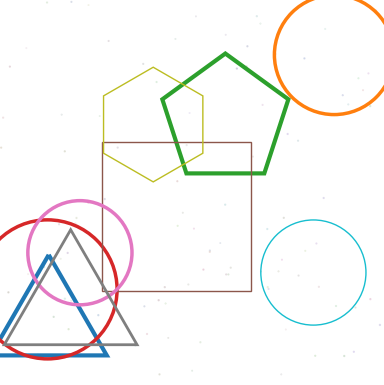[{"shape": "triangle", "thickness": 3, "radius": 0.87, "center": [0.127, 0.164]}, {"shape": "circle", "thickness": 2.5, "radius": 0.78, "center": [0.868, 0.858]}, {"shape": "pentagon", "thickness": 3, "radius": 0.86, "center": [0.585, 0.689]}, {"shape": "circle", "thickness": 2.5, "radius": 0.9, "center": [0.124, 0.248]}, {"shape": "square", "thickness": 1, "radius": 0.97, "center": [0.458, 0.438]}, {"shape": "circle", "thickness": 2.5, "radius": 0.68, "center": [0.208, 0.344]}, {"shape": "triangle", "thickness": 2, "radius": 1.0, "center": [0.184, 0.204]}, {"shape": "hexagon", "thickness": 1, "radius": 0.74, "center": [0.398, 0.676]}, {"shape": "circle", "thickness": 1, "radius": 0.68, "center": [0.814, 0.292]}]